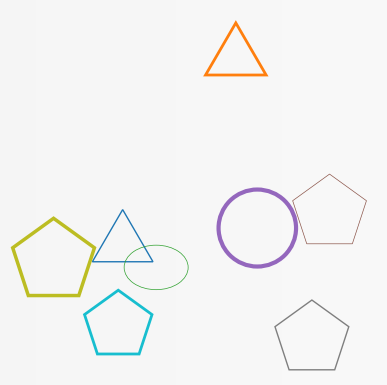[{"shape": "triangle", "thickness": 1, "radius": 0.45, "center": [0.317, 0.365]}, {"shape": "triangle", "thickness": 2, "radius": 0.45, "center": [0.609, 0.85]}, {"shape": "oval", "thickness": 0.5, "radius": 0.41, "center": [0.403, 0.305]}, {"shape": "circle", "thickness": 3, "radius": 0.5, "center": [0.664, 0.408]}, {"shape": "pentagon", "thickness": 0.5, "radius": 0.5, "center": [0.85, 0.448]}, {"shape": "pentagon", "thickness": 1, "radius": 0.5, "center": [0.805, 0.121]}, {"shape": "pentagon", "thickness": 2.5, "radius": 0.55, "center": [0.138, 0.322]}, {"shape": "pentagon", "thickness": 2, "radius": 0.46, "center": [0.305, 0.155]}]